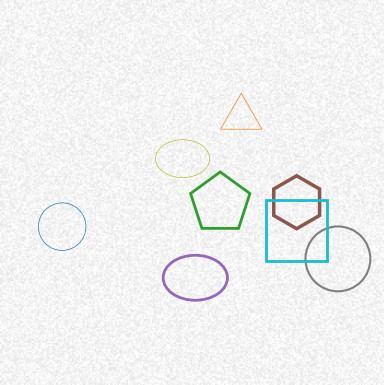[{"shape": "circle", "thickness": 0.5, "radius": 0.31, "center": [0.161, 0.411]}, {"shape": "triangle", "thickness": 0.5, "radius": 0.31, "center": [0.627, 0.696]}, {"shape": "pentagon", "thickness": 2, "radius": 0.41, "center": [0.572, 0.472]}, {"shape": "oval", "thickness": 2, "radius": 0.42, "center": [0.507, 0.279]}, {"shape": "hexagon", "thickness": 2.5, "radius": 0.34, "center": [0.771, 0.475]}, {"shape": "circle", "thickness": 1.5, "radius": 0.42, "center": [0.878, 0.328]}, {"shape": "oval", "thickness": 0.5, "radius": 0.35, "center": [0.474, 0.588]}, {"shape": "square", "thickness": 2, "radius": 0.39, "center": [0.771, 0.401]}]